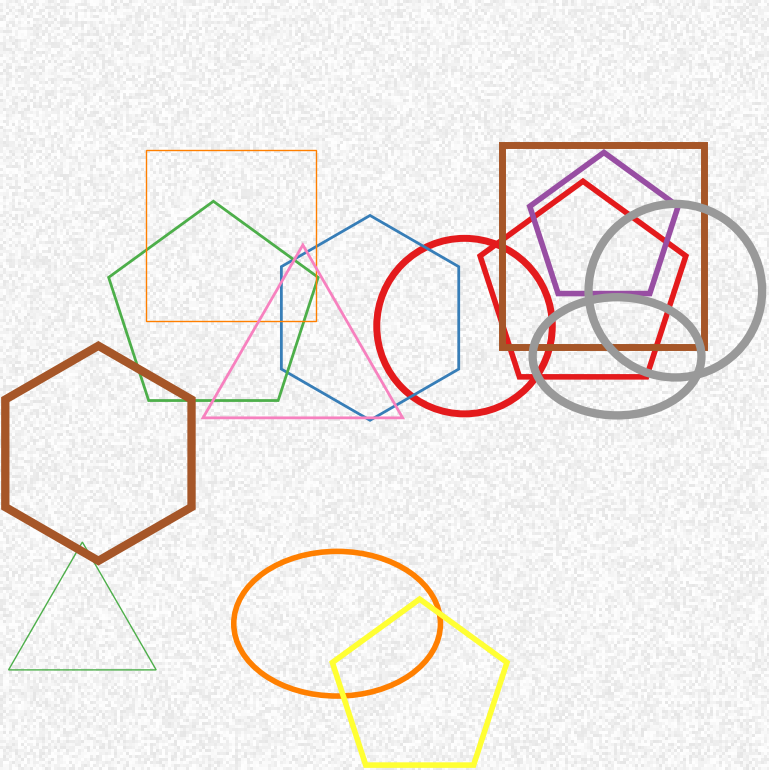[{"shape": "pentagon", "thickness": 2, "radius": 0.7, "center": [0.757, 0.624]}, {"shape": "circle", "thickness": 2.5, "radius": 0.57, "center": [0.603, 0.576]}, {"shape": "hexagon", "thickness": 1, "radius": 0.66, "center": [0.481, 0.587]}, {"shape": "pentagon", "thickness": 1, "radius": 0.72, "center": [0.277, 0.596]}, {"shape": "triangle", "thickness": 0.5, "radius": 0.55, "center": [0.107, 0.185]}, {"shape": "pentagon", "thickness": 2, "radius": 0.51, "center": [0.784, 0.701]}, {"shape": "square", "thickness": 0.5, "radius": 0.55, "center": [0.3, 0.694]}, {"shape": "oval", "thickness": 2, "radius": 0.67, "center": [0.438, 0.19]}, {"shape": "pentagon", "thickness": 2, "radius": 0.6, "center": [0.545, 0.103]}, {"shape": "hexagon", "thickness": 3, "radius": 0.7, "center": [0.128, 0.411]}, {"shape": "square", "thickness": 2.5, "radius": 0.65, "center": [0.783, 0.68]}, {"shape": "triangle", "thickness": 1, "radius": 0.75, "center": [0.393, 0.532]}, {"shape": "circle", "thickness": 3, "radius": 0.56, "center": [0.877, 0.623]}, {"shape": "oval", "thickness": 3, "radius": 0.55, "center": [0.801, 0.537]}]